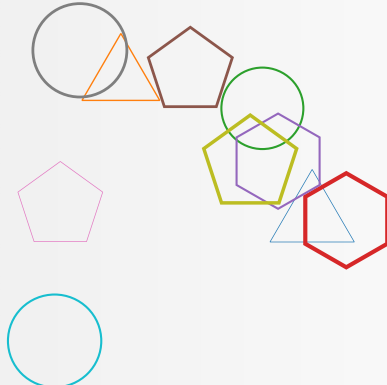[{"shape": "triangle", "thickness": 0.5, "radius": 0.63, "center": [0.806, 0.434]}, {"shape": "triangle", "thickness": 1, "radius": 0.58, "center": [0.312, 0.797]}, {"shape": "circle", "thickness": 1.5, "radius": 0.53, "center": [0.677, 0.719]}, {"shape": "hexagon", "thickness": 3, "radius": 0.61, "center": [0.894, 0.428]}, {"shape": "hexagon", "thickness": 1.5, "radius": 0.62, "center": [0.718, 0.581]}, {"shape": "pentagon", "thickness": 2, "radius": 0.57, "center": [0.491, 0.815]}, {"shape": "pentagon", "thickness": 0.5, "radius": 0.58, "center": [0.156, 0.465]}, {"shape": "circle", "thickness": 2, "radius": 0.61, "center": [0.206, 0.869]}, {"shape": "pentagon", "thickness": 2.5, "radius": 0.63, "center": [0.646, 0.575]}, {"shape": "circle", "thickness": 1.5, "radius": 0.6, "center": [0.141, 0.115]}]